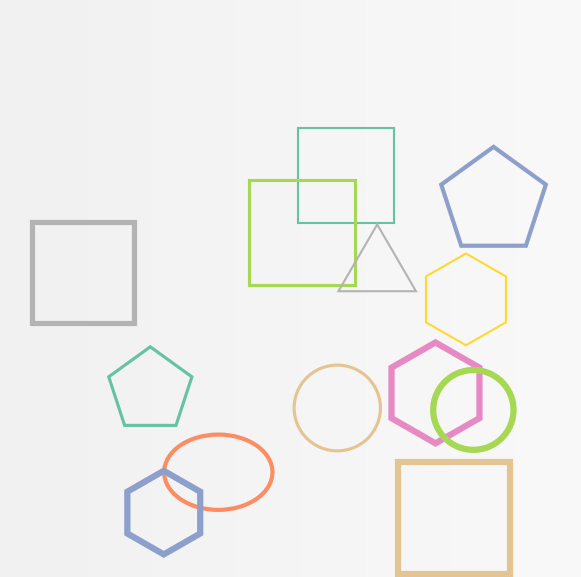[{"shape": "square", "thickness": 1, "radius": 0.41, "center": [0.595, 0.695]}, {"shape": "pentagon", "thickness": 1.5, "radius": 0.38, "center": [0.259, 0.323]}, {"shape": "oval", "thickness": 2, "radius": 0.47, "center": [0.376, 0.181]}, {"shape": "hexagon", "thickness": 3, "radius": 0.36, "center": [0.282, 0.112]}, {"shape": "pentagon", "thickness": 2, "radius": 0.47, "center": [0.849, 0.65]}, {"shape": "hexagon", "thickness": 3, "radius": 0.44, "center": [0.749, 0.319]}, {"shape": "circle", "thickness": 3, "radius": 0.35, "center": [0.814, 0.289]}, {"shape": "square", "thickness": 1.5, "radius": 0.45, "center": [0.52, 0.597]}, {"shape": "hexagon", "thickness": 1, "radius": 0.4, "center": [0.802, 0.481]}, {"shape": "circle", "thickness": 1.5, "radius": 0.37, "center": [0.58, 0.293]}, {"shape": "square", "thickness": 3, "radius": 0.48, "center": [0.781, 0.102]}, {"shape": "triangle", "thickness": 1, "radius": 0.39, "center": [0.649, 0.533]}, {"shape": "square", "thickness": 2.5, "radius": 0.44, "center": [0.143, 0.528]}]